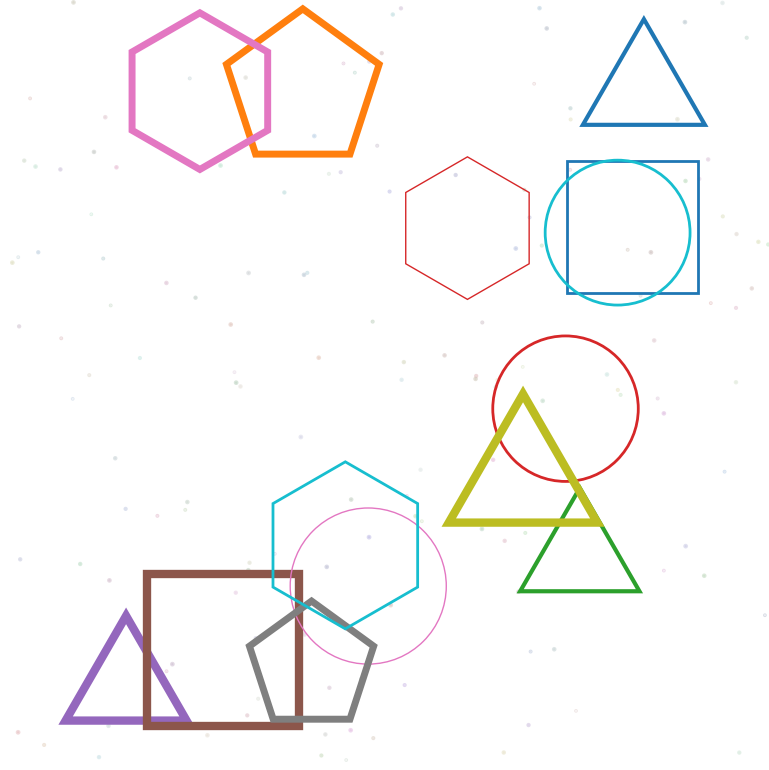[{"shape": "triangle", "thickness": 1.5, "radius": 0.46, "center": [0.836, 0.884]}, {"shape": "square", "thickness": 1, "radius": 0.43, "center": [0.821, 0.706]}, {"shape": "pentagon", "thickness": 2.5, "radius": 0.52, "center": [0.393, 0.884]}, {"shape": "triangle", "thickness": 1.5, "radius": 0.45, "center": [0.753, 0.277]}, {"shape": "circle", "thickness": 1, "radius": 0.47, "center": [0.734, 0.469]}, {"shape": "hexagon", "thickness": 0.5, "radius": 0.46, "center": [0.607, 0.704]}, {"shape": "triangle", "thickness": 3, "radius": 0.45, "center": [0.164, 0.11]}, {"shape": "square", "thickness": 3, "radius": 0.49, "center": [0.29, 0.156]}, {"shape": "hexagon", "thickness": 2.5, "radius": 0.51, "center": [0.26, 0.882]}, {"shape": "circle", "thickness": 0.5, "radius": 0.51, "center": [0.478, 0.239]}, {"shape": "pentagon", "thickness": 2.5, "radius": 0.42, "center": [0.405, 0.135]}, {"shape": "triangle", "thickness": 3, "radius": 0.56, "center": [0.679, 0.377]}, {"shape": "hexagon", "thickness": 1, "radius": 0.54, "center": [0.448, 0.292]}, {"shape": "circle", "thickness": 1, "radius": 0.47, "center": [0.802, 0.698]}]